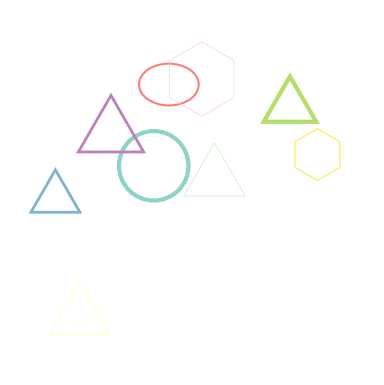[{"shape": "circle", "thickness": 3, "radius": 0.45, "center": [0.399, 0.569]}, {"shape": "triangle", "thickness": 0.5, "radius": 0.45, "center": [0.207, 0.177]}, {"shape": "oval", "thickness": 1.5, "radius": 0.39, "center": [0.439, 0.78]}, {"shape": "triangle", "thickness": 2, "radius": 0.37, "center": [0.144, 0.485]}, {"shape": "triangle", "thickness": 3, "radius": 0.39, "center": [0.753, 0.723]}, {"shape": "hexagon", "thickness": 0.5, "radius": 0.48, "center": [0.524, 0.795]}, {"shape": "triangle", "thickness": 2, "radius": 0.49, "center": [0.288, 0.654]}, {"shape": "triangle", "thickness": 0.5, "radius": 0.46, "center": [0.557, 0.537]}, {"shape": "hexagon", "thickness": 1, "radius": 0.34, "center": [0.824, 0.598]}]